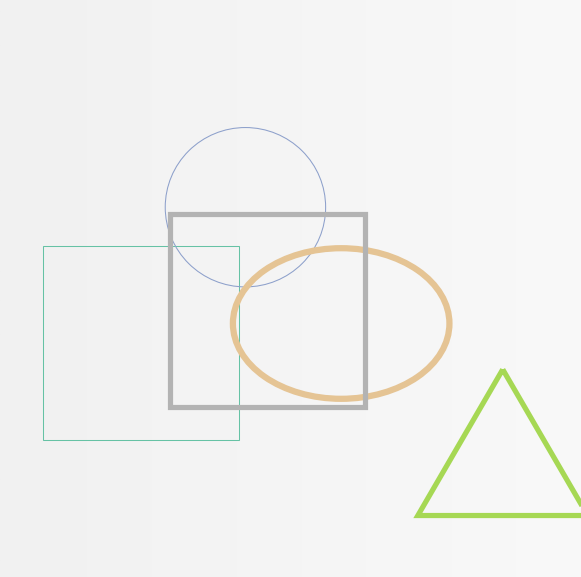[{"shape": "square", "thickness": 0.5, "radius": 0.84, "center": [0.243, 0.405]}, {"shape": "circle", "thickness": 0.5, "radius": 0.69, "center": [0.422, 0.64]}, {"shape": "triangle", "thickness": 2.5, "radius": 0.84, "center": [0.865, 0.191]}, {"shape": "oval", "thickness": 3, "radius": 0.93, "center": [0.587, 0.439]}, {"shape": "square", "thickness": 2.5, "radius": 0.84, "center": [0.461, 0.461]}]